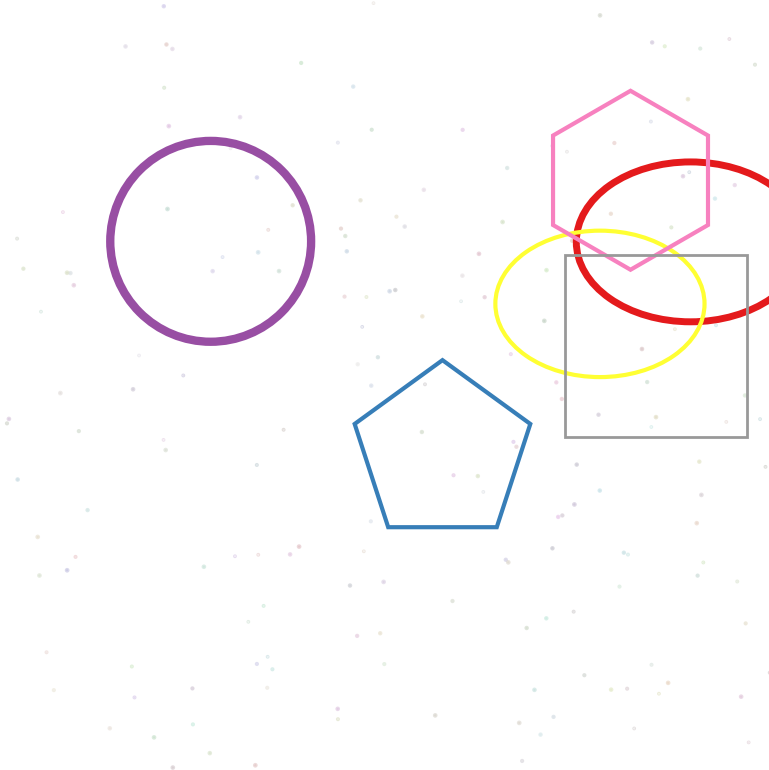[{"shape": "oval", "thickness": 2.5, "radius": 0.74, "center": [0.897, 0.686]}, {"shape": "pentagon", "thickness": 1.5, "radius": 0.6, "center": [0.575, 0.412]}, {"shape": "circle", "thickness": 3, "radius": 0.65, "center": [0.274, 0.687]}, {"shape": "oval", "thickness": 1.5, "radius": 0.68, "center": [0.779, 0.605]}, {"shape": "hexagon", "thickness": 1.5, "radius": 0.58, "center": [0.819, 0.766]}, {"shape": "square", "thickness": 1, "radius": 0.59, "center": [0.852, 0.551]}]